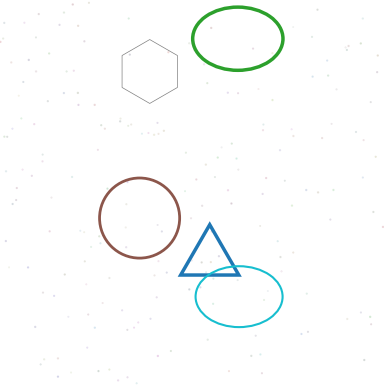[{"shape": "triangle", "thickness": 2.5, "radius": 0.44, "center": [0.545, 0.329]}, {"shape": "oval", "thickness": 2.5, "radius": 0.59, "center": [0.618, 0.899]}, {"shape": "circle", "thickness": 2, "radius": 0.52, "center": [0.363, 0.434]}, {"shape": "hexagon", "thickness": 0.5, "radius": 0.41, "center": [0.389, 0.814]}, {"shape": "oval", "thickness": 1.5, "radius": 0.57, "center": [0.621, 0.229]}]